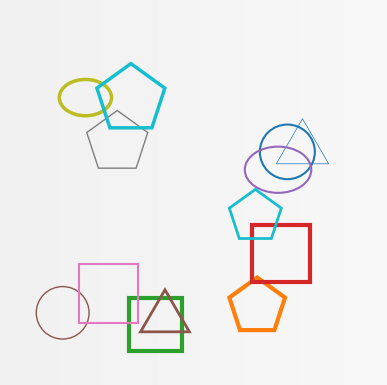[{"shape": "triangle", "thickness": 0.5, "radius": 0.39, "center": [0.781, 0.614]}, {"shape": "circle", "thickness": 1.5, "radius": 0.35, "center": [0.742, 0.606]}, {"shape": "pentagon", "thickness": 3, "radius": 0.38, "center": [0.664, 0.204]}, {"shape": "square", "thickness": 3, "radius": 0.34, "center": [0.401, 0.158]}, {"shape": "square", "thickness": 3, "radius": 0.37, "center": [0.726, 0.341]}, {"shape": "oval", "thickness": 1.5, "radius": 0.43, "center": [0.718, 0.559]}, {"shape": "circle", "thickness": 1, "radius": 0.34, "center": [0.162, 0.188]}, {"shape": "triangle", "thickness": 2, "radius": 0.36, "center": [0.426, 0.175]}, {"shape": "square", "thickness": 1.5, "radius": 0.38, "center": [0.28, 0.238]}, {"shape": "pentagon", "thickness": 1, "radius": 0.41, "center": [0.303, 0.63]}, {"shape": "oval", "thickness": 2.5, "radius": 0.34, "center": [0.22, 0.747]}, {"shape": "pentagon", "thickness": 2.5, "radius": 0.46, "center": [0.338, 0.743]}, {"shape": "pentagon", "thickness": 2, "radius": 0.35, "center": [0.659, 0.438]}]